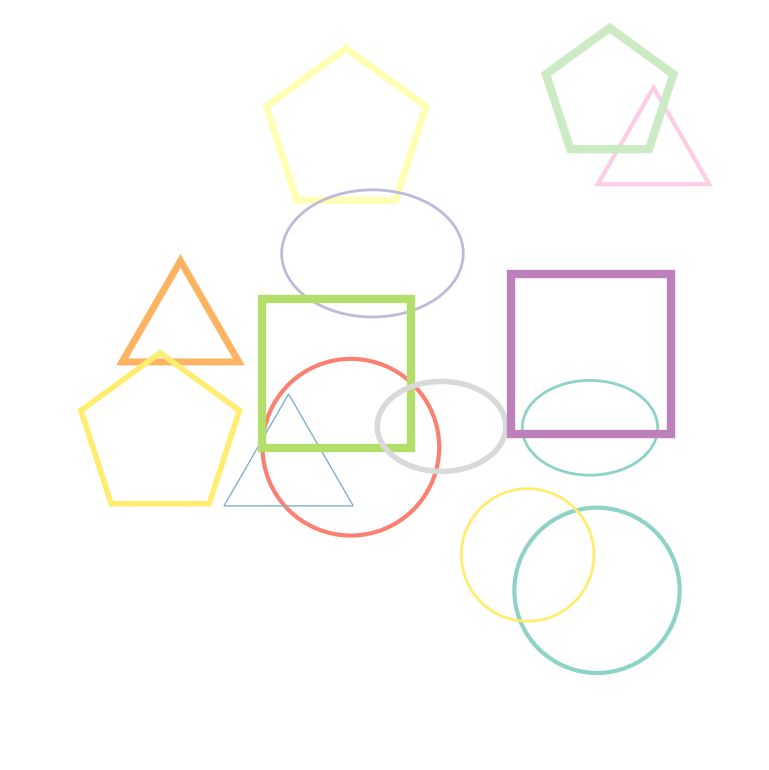[{"shape": "oval", "thickness": 1, "radius": 0.44, "center": [0.766, 0.444]}, {"shape": "circle", "thickness": 1.5, "radius": 0.54, "center": [0.775, 0.233]}, {"shape": "pentagon", "thickness": 2.5, "radius": 0.55, "center": [0.45, 0.828]}, {"shape": "oval", "thickness": 1, "radius": 0.59, "center": [0.484, 0.671]}, {"shape": "circle", "thickness": 1.5, "radius": 0.57, "center": [0.456, 0.419]}, {"shape": "triangle", "thickness": 0.5, "radius": 0.48, "center": [0.375, 0.391]}, {"shape": "triangle", "thickness": 2.5, "radius": 0.44, "center": [0.234, 0.574]}, {"shape": "square", "thickness": 3, "radius": 0.48, "center": [0.437, 0.515]}, {"shape": "triangle", "thickness": 1.5, "radius": 0.42, "center": [0.849, 0.803]}, {"shape": "oval", "thickness": 2, "radius": 0.42, "center": [0.573, 0.446]}, {"shape": "square", "thickness": 3, "radius": 0.52, "center": [0.767, 0.54]}, {"shape": "pentagon", "thickness": 3, "radius": 0.43, "center": [0.792, 0.877]}, {"shape": "circle", "thickness": 1, "radius": 0.43, "center": [0.685, 0.279]}, {"shape": "pentagon", "thickness": 2, "radius": 0.54, "center": [0.208, 0.433]}]